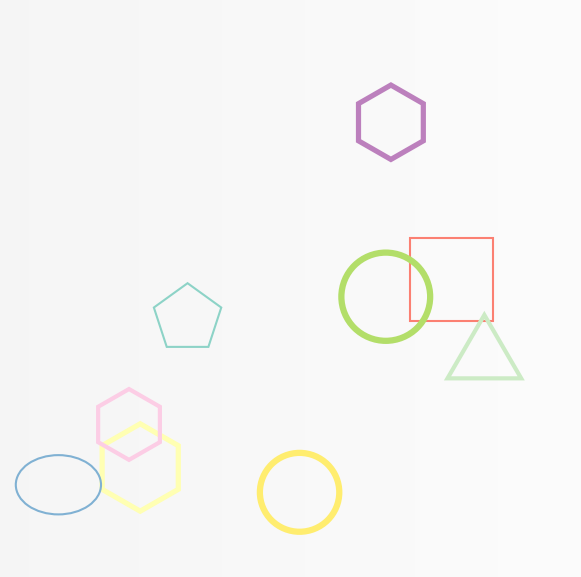[{"shape": "pentagon", "thickness": 1, "radius": 0.3, "center": [0.323, 0.448]}, {"shape": "hexagon", "thickness": 2.5, "radius": 0.38, "center": [0.241, 0.19]}, {"shape": "square", "thickness": 1, "radius": 0.36, "center": [0.777, 0.515]}, {"shape": "oval", "thickness": 1, "radius": 0.37, "center": [0.1, 0.16]}, {"shape": "circle", "thickness": 3, "radius": 0.38, "center": [0.664, 0.485]}, {"shape": "hexagon", "thickness": 2, "radius": 0.31, "center": [0.222, 0.264]}, {"shape": "hexagon", "thickness": 2.5, "radius": 0.32, "center": [0.673, 0.787]}, {"shape": "triangle", "thickness": 2, "radius": 0.37, "center": [0.833, 0.381]}, {"shape": "circle", "thickness": 3, "radius": 0.34, "center": [0.515, 0.147]}]